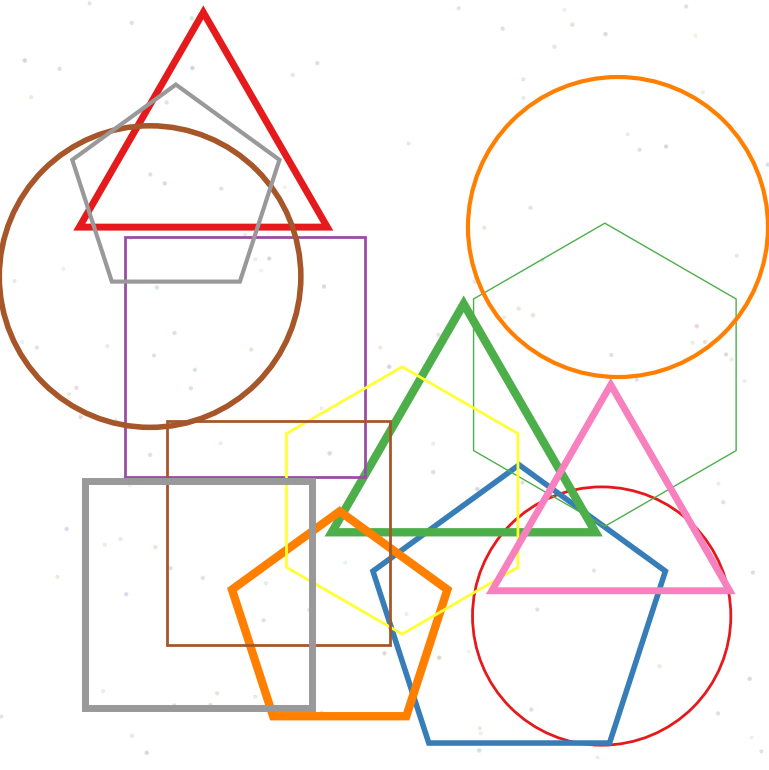[{"shape": "triangle", "thickness": 2.5, "radius": 0.93, "center": [0.264, 0.798]}, {"shape": "circle", "thickness": 1, "radius": 0.84, "center": [0.781, 0.2]}, {"shape": "pentagon", "thickness": 2, "radius": 1.0, "center": [0.674, 0.197]}, {"shape": "triangle", "thickness": 3, "radius": 0.99, "center": [0.602, 0.408]}, {"shape": "hexagon", "thickness": 0.5, "radius": 0.98, "center": [0.786, 0.513]}, {"shape": "square", "thickness": 1, "radius": 0.78, "center": [0.318, 0.536]}, {"shape": "circle", "thickness": 1.5, "radius": 0.97, "center": [0.803, 0.705]}, {"shape": "pentagon", "thickness": 3, "radius": 0.74, "center": [0.441, 0.189]}, {"shape": "hexagon", "thickness": 1, "radius": 0.87, "center": [0.522, 0.35]}, {"shape": "square", "thickness": 1, "radius": 0.72, "center": [0.362, 0.308]}, {"shape": "circle", "thickness": 2, "radius": 0.98, "center": [0.195, 0.641]}, {"shape": "triangle", "thickness": 2.5, "radius": 0.89, "center": [0.793, 0.322]}, {"shape": "pentagon", "thickness": 1.5, "radius": 0.71, "center": [0.228, 0.749]}, {"shape": "square", "thickness": 2.5, "radius": 0.74, "center": [0.258, 0.228]}]